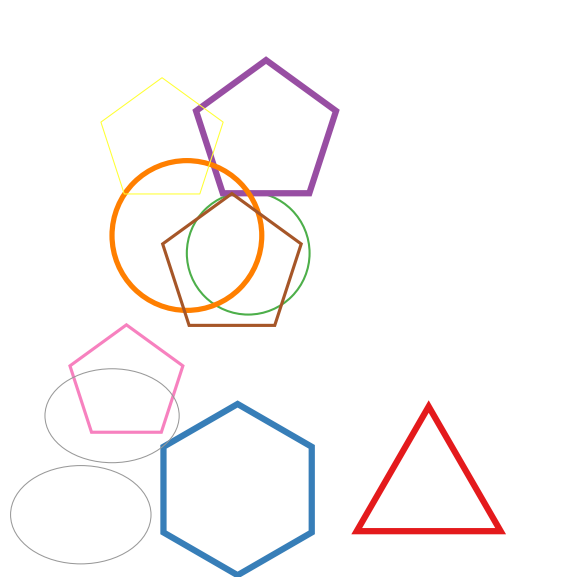[{"shape": "triangle", "thickness": 3, "radius": 0.72, "center": [0.742, 0.151]}, {"shape": "hexagon", "thickness": 3, "radius": 0.74, "center": [0.411, 0.151]}, {"shape": "circle", "thickness": 1, "radius": 0.53, "center": [0.43, 0.561]}, {"shape": "pentagon", "thickness": 3, "radius": 0.64, "center": [0.461, 0.768]}, {"shape": "circle", "thickness": 2.5, "radius": 0.65, "center": [0.324, 0.591]}, {"shape": "pentagon", "thickness": 0.5, "radius": 0.56, "center": [0.281, 0.753]}, {"shape": "pentagon", "thickness": 1.5, "radius": 0.63, "center": [0.402, 0.538]}, {"shape": "pentagon", "thickness": 1.5, "radius": 0.51, "center": [0.219, 0.334]}, {"shape": "oval", "thickness": 0.5, "radius": 0.58, "center": [0.194, 0.279]}, {"shape": "oval", "thickness": 0.5, "radius": 0.61, "center": [0.14, 0.108]}]